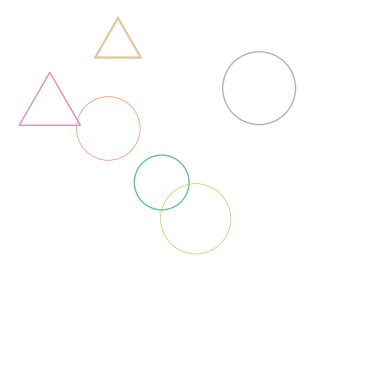[{"shape": "circle", "thickness": 1, "radius": 0.36, "center": [0.42, 0.526]}, {"shape": "circle", "thickness": 0.5, "radius": 0.41, "center": [0.281, 0.666]}, {"shape": "triangle", "thickness": 1, "radius": 0.46, "center": [0.129, 0.72]}, {"shape": "circle", "thickness": 0.5, "radius": 0.46, "center": [0.508, 0.432]}, {"shape": "triangle", "thickness": 1.5, "radius": 0.34, "center": [0.307, 0.885]}, {"shape": "circle", "thickness": 1, "radius": 0.47, "center": [0.673, 0.771]}]